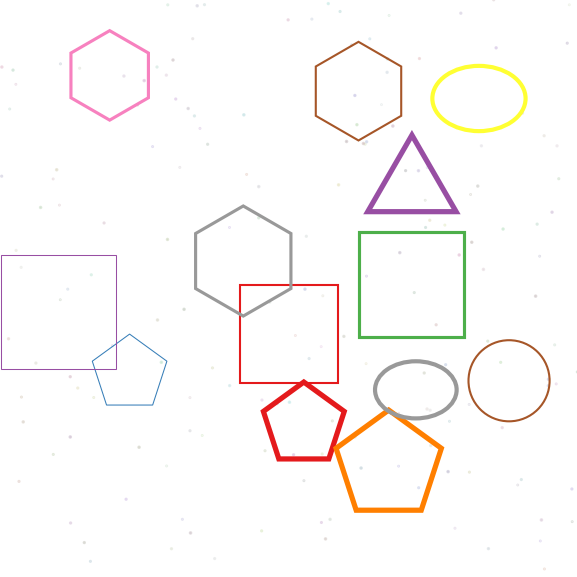[{"shape": "pentagon", "thickness": 2.5, "radius": 0.37, "center": [0.526, 0.264]}, {"shape": "square", "thickness": 1, "radius": 0.42, "center": [0.5, 0.421]}, {"shape": "pentagon", "thickness": 0.5, "radius": 0.34, "center": [0.224, 0.353]}, {"shape": "square", "thickness": 1.5, "radius": 0.45, "center": [0.713, 0.507]}, {"shape": "triangle", "thickness": 2.5, "radius": 0.44, "center": [0.713, 0.677]}, {"shape": "square", "thickness": 0.5, "radius": 0.5, "center": [0.101, 0.459]}, {"shape": "pentagon", "thickness": 2.5, "radius": 0.48, "center": [0.673, 0.193]}, {"shape": "oval", "thickness": 2, "radius": 0.4, "center": [0.829, 0.829]}, {"shape": "hexagon", "thickness": 1, "radius": 0.43, "center": [0.621, 0.841]}, {"shape": "circle", "thickness": 1, "radius": 0.35, "center": [0.881, 0.34]}, {"shape": "hexagon", "thickness": 1.5, "radius": 0.39, "center": [0.19, 0.869]}, {"shape": "hexagon", "thickness": 1.5, "radius": 0.48, "center": [0.421, 0.547]}, {"shape": "oval", "thickness": 2, "radius": 0.35, "center": [0.72, 0.324]}]